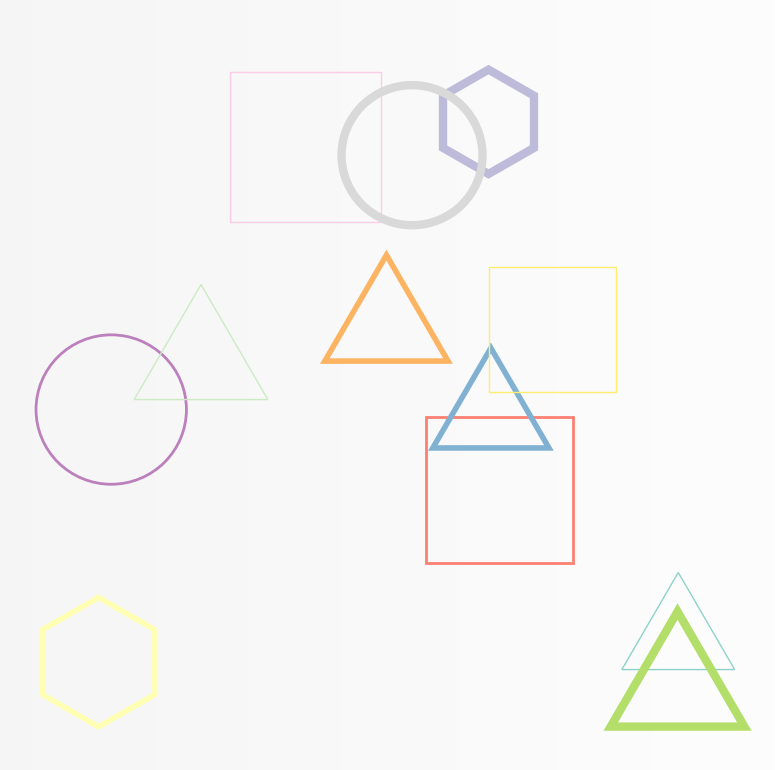[{"shape": "triangle", "thickness": 0.5, "radius": 0.42, "center": [0.875, 0.172]}, {"shape": "hexagon", "thickness": 2, "radius": 0.42, "center": [0.127, 0.14]}, {"shape": "hexagon", "thickness": 3, "radius": 0.34, "center": [0.63, 0.842]}, {"shape": "square", "thickness": 1, "radius": 0.47, "center": [0.644, 0.363]}, {"shape": "triangle", "thickness": 2, "radius": 0.43, "center": [0.633, 0.462]}, {"shape": "triangle", "thickness": 2, "radius": 0.46, "center": [0.499, 0.577]}, {"shape": "triangle", "thickness": 3, "radius": 0.5, "center": [0.874, 0.106]}, {"shape": "square", "thickness": 0.5, "radius": 0.49, "center": [0.394, 0.809]}, {"shape": "circle", "thickness": 3, "radius": 0.45, "center": [0.532, 0.798]}, {"shape": "circle", "thickness": 1, "radius": 0.49, "center": [0.144, 0.468]}, {"shape": "triangle", "thickness": 0.5, "radius": 0.5, "center": [0.259, 0.531]}, {"shape": "square", "thickness": 0.5, "radius": 0.41, "center": [0.713, 0.572]}]